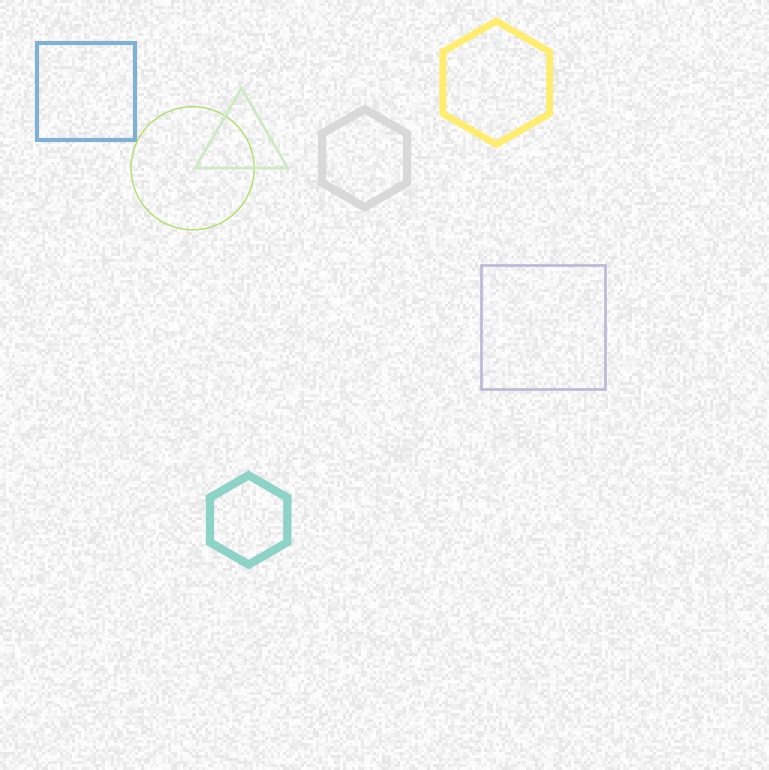[{"shape": "hexagon", "thickness": 3, "radius": 0.29, "center": [0.323, 0.325]}, {"shape": "square", "thickness": 1, "radius": 0.4, "center": [0.705, 0.575]}, {"shape": "square", "thickness": 1.5, "radius": 0.32, "center": [0.112, 0.881]}, {"shape": "circle", "thickness": 0.5, "radius": 0.4, "center": [0.25, 0.782]}, {"shape": "hexagon", "thickness": 3, "radius": 0.32, "center": [0.473, 0.795]}, {"shape": "triangle", "thickness": 1, "radius": 0.35, "center": [0.314, 0.816]}, {"shape": "hexagon", "thickness": 2.5, "radius": 0.4, "center": [0.645, 0.893]}]